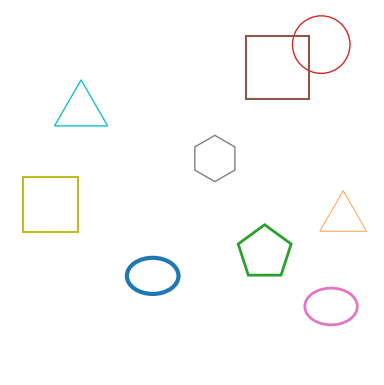[{"shape": "oval", "thickness": 3, "radius": 0.34, "center": [0.397, 0.283]}, {"shape": "triangle", "thickness": 0.5, "radius": 0.35, "center": [0.891, 0.435]}, {"shape": "pentagon", "thickness": 2, "radius": 0.36, "center": [0.687, 0.344]}, {"shape": "circle", "thickness": 1, "radius": 0.37, "center": [0.834, 0.884]}, {"shape": "square", "thickness": 1.5, "radius": 0.41, "center": [0.721, 0.824]}, {"shape": "oval", "thickness": 2, "radius": 0.34, "center": [0.86, 0.204]}, {"shape": "hexagon", "thickness": 1, "radius": 0.3, "center": [0.558, 0.588]}, {"shape": "square", "thickness": 1.5, "radius": 0.36, "center": [0.132, 0.47]}, {"shape": "triangle", "thickness": 1, "radius": 0.4, "center": [0.211, 0.713]}]